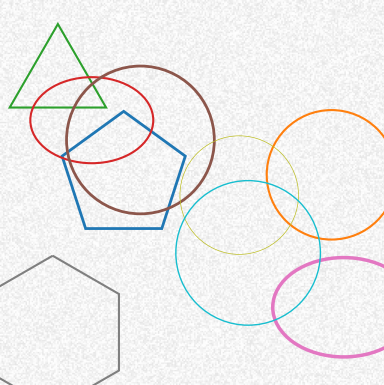[{"shape": "pentagon", "thickness": 2, "radius": 0.84, "center": [0.321, 0.542]}, {"shape": "circle", "thickness": 1.5, "radius": 0.84, "center": [0.861, 0.546]}, {"shape": "triangle", "thickness": 1.5, "radius": 0.72, "center": [0.15, 0.793]}, {"shape": "oval", "thickness": 1.5, "radius": 0.8, "center": [0.238, 0.688]}, {"shape": "circle", "thickness": 2, "radius": 0.96, "center": [0.365, 0.636]}, {"shape": "oval", "thickness": 2.5, "radius": 0.92, "center": [0.893, 0.202]}, {"shape": "hexagon", "thickness": 1.5, "radius": 0.99, "center": [0.137, 0.137]}, {"shape": "circle", "thickness": 0.5, "radius": 0.77, "center": [0.621, 0.493]}, {"shape": "circle", "thickness": 1, "radius": 0.94, "center": [0.644, 0.343]}]